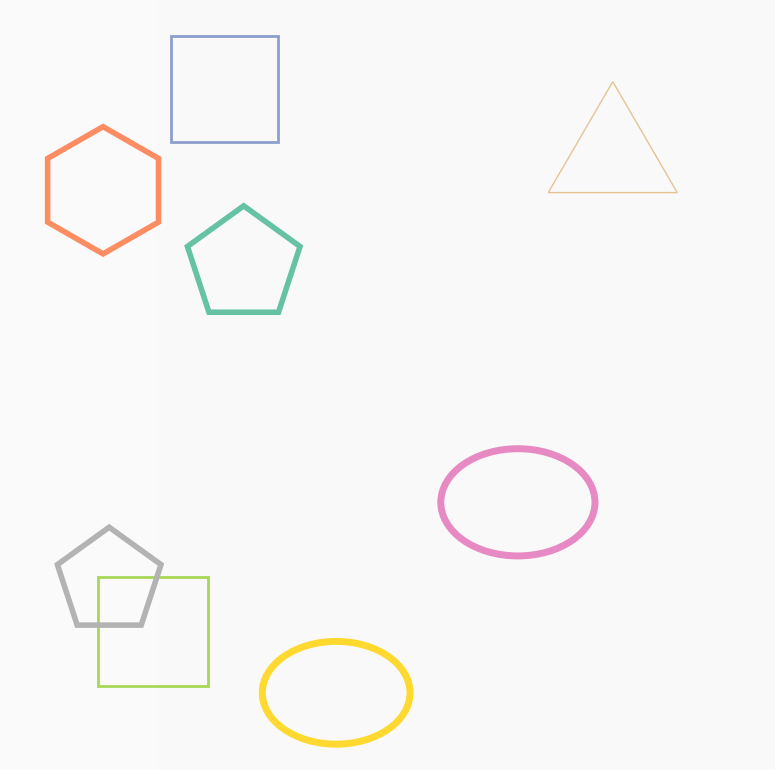[{"shape": "pentagon", "thickness": 2, "radius": 0.38, "center": [0.314, 0.656]}, {"shape": "hexagon", "thickness": 2, "radius": 0.41, "center": [0.133, 0.753]}, {"shape": "square", "thickness": 1, "radius": 0.35, "center": [0.289, 0.885]}, {"shape": "oval", "thickness": 2.5, "radius": 0.5, "center": [0.668, 0.348]}, {"shape": "square", "thickness": 1, "radius": 0.36, "center": [0.197, 0.18]}, {"shape": "oval", "thickness": 2.5, "radius": 0.48, "center": [0.434, 0.1]}, {"shape": "triangle", "thickness": 0.5, "radius": 0.48, "center": [0.791, 0.798]}, {"shape": "pentagon", "thickness": 2, "radius": 0.35, "center": [0.141, 0.245]}]